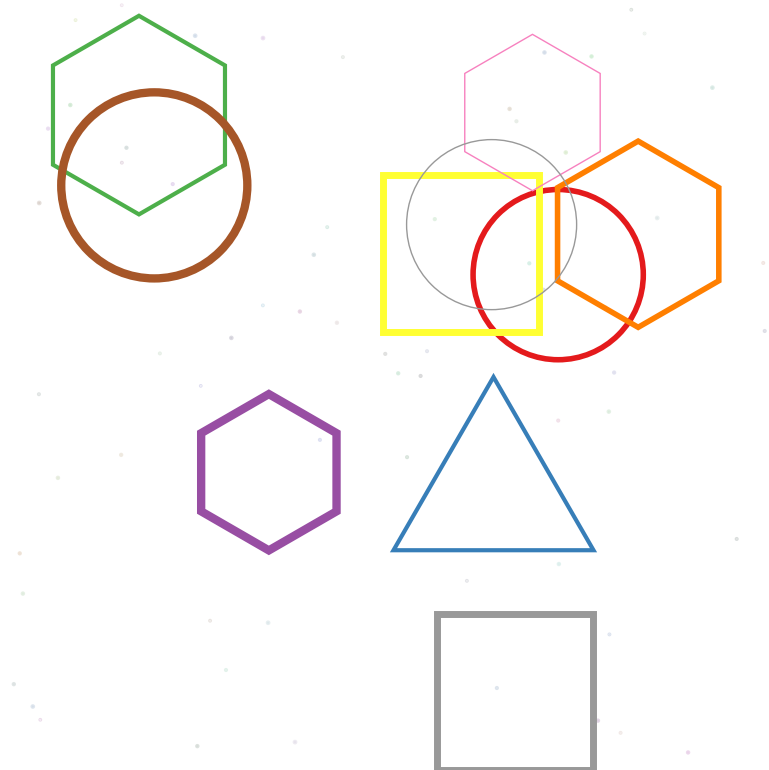[{"shape": "circle", "thickness": 2, "radius": 0.55, "center": [0.725, 0.643]}, {"shape": "triangle", "thickness": 1.5, "radius": 0.75, "center": [0.641, 0.36]}, {"shape": "hexagon", "thickness": 1.5, "radius": 0.64, "center": [0.18, 0.851]}, {"shape": "hexagon", "thickness": 3, "radius": 0.51, "center": [0.349, 0.387]}, {"shape": "hexagon", "thickness": 2, "radius": 0.6, "center": [0.829, 0.696]}, {"shape": "square", "thickness": 2.5, "radius": 0.51, "center": [0.599, 0.67]}, {"shape": "circle", "thickness": 3, "radius": 0.6, "center": [0.2, 0.759]}, {"shape": "hexagon", "thickness": 0.5, "radius": 0.51, "center": [0.692, 0.854]}, {"shape": "square", "thickness": 2.5, "radius": 0.51, "center": [0.669, 0.101]}, {"shape": "circle", "thickness": 0.5, "radius": 0.55, "center": [0.638, 0.708]}]